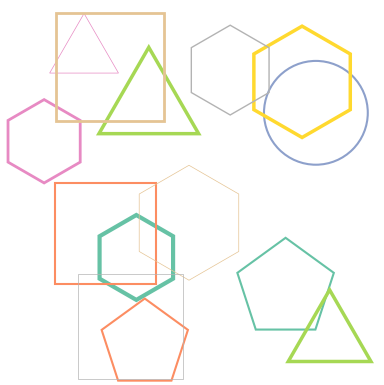[{"shape": "hexagon", "thickness": 3, "radius": 0.55, "center": [0.354, 0.331]}, {"shape": "pentagon", "thickness": 1.5, "radius": 0.66, "center": [0.742, 0.251]}, {"shape": "pentagon", "thickness": 1.5, "radius": 0.59, "center": [0.376, 0.107]}, {"shape": "square", "thickness": 1.5, "radius": 0.66, "center": [0.273, 0.394]}, {"shape": "circle", "thickness": 1.5, "radius": 0.67, "center": [0.82, 0.707]}, {"shape": "triangle", "thickness": 0.5, "radius": 0.52, "center": [0.218, 0.862]}, {"shape": "hexagon", "thickness": 2, "radius": 0.54, "center": [0.115, 0.633]}, {"shape": "triangle", "thickness": 2.5, "radius": 0.75, "center": [0.386, 0.728]}, {"shape": "triangle", "thickness": 2.5, "radius": 0.62, "center": [0.856, 0.123]}, {"shape": "hexagon", "thickness": 2.5, "radius": 0.72, "center": [0.785, 0.787]}, {"shape": "square", "thickness": 2, "radius": 0.7, "center": [0.285, 0.827]}, {"shape": "hexagon", "thickness": 0.5, "radius": 0.75, "center": [0.491, 0.421]}, {"shape": "square", "thickness": 0.5, "radius": 0.68, "center": [0.339, 0.153]}, {"shape": "hexagon", "thickness": 1, "radius": 0.58, "center": [0.598, 0.818]}]